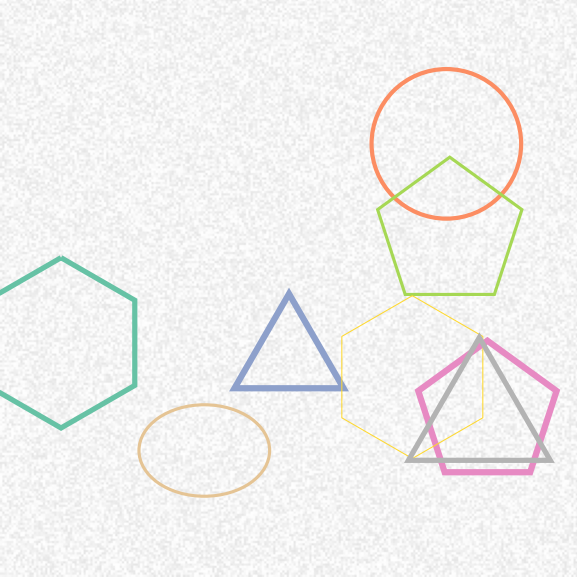[{"shape": "hexagon", "thickness": 2.5, "radius": 0.74, "center": [0.106, 0.405]}, {"shape": "circle", "thickness": 2, "radius": 0.65, "center": [0.773, 0.75]}, {"shape": "triangle", "thickness": 3, "radius": 0.55, "center": [0.5, 0.381]}, {"shape": "pentagon", "thickness": 3, "radius": 0.63, "center": [0.844, 0.283]}, {"shape": "pentagon", "thickness": 1.5, "radius": 0.66, "center": [0.779, 0.596]}, {"shape": "hexagon", "thickness": 0.5, "radius": 0.7, "center": [0.714, 0.346]}, {"shape": "oval", "thickness": 1.5, "radius": 0.57, "center": [0.354, 0.219]}, {"shape": "triangle", "thickness": 2.5, "radius": 0.71, "center": [0.83, 0.273]}]